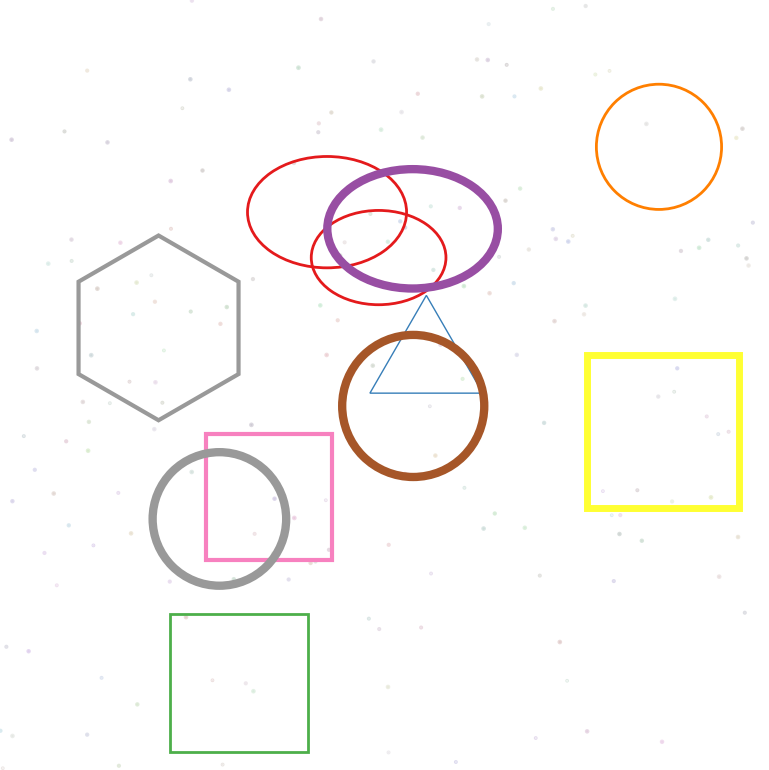[{"shape": "oval", "thickness": 1, "radius": 0.52, "center": [0.425, 0.724]}, {"shape": "oval", "thickness": 1, "radius": 0.44, "center": [0.492, 0.665]}, {"shape": "triangle", "thickness": 0.5, "radius": 0.42, "center": [0.554, 0.532]}, {"shape": "square", "thickness": 1, "radius": 0.45, "center": [0.31, 0.113]}, {"shape": "oval", "thickness": 3, "radius": 0.55, "center": [0.536, 0.703]}, {"shape": "circle", "thickness": 1, "radius": 0.41, "center": [0.856, 0.809]}, {"shape": "square", "thickness": 2.5, "radius": 0.49, "center": [0.861, 0.44]}, {"shape": "circle", "thickness": 3, "radius": 0.46, "center": [0.537, 0.473]}, {"shape": "square", "thickness": 1.5, "radius": 0.41, "center": [0.349, 0.355]}, {"shape": "hexagon", "thickness": 1.5, "radius": 0.6, "center": [0.206, 0.574]}, {"shape": "circle", "thickness": 3, "radius": 0.43, "center": [0.285, 0.326]}]